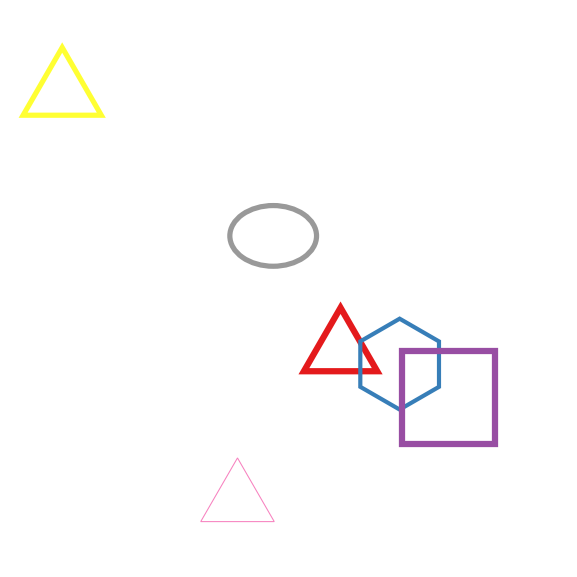[{"shape": "triangle", "thickness": 3, "radius": 0.37, "center": [0.59, 0.393]}, {"shape": "hexagon", "thickness": 2, "radius": 0.39, "center": [0.692, 0.369]}, {"shape": "square", "thickness": 3, "radius": 0.4, "center": [0.777, 0.312]}, {"shape": "triangle", "thickness": 2.5, "radius": 0.39, "center": [0.108, 0.839]}, {"shape": "triangle", "thickness": 0.5, "radius": 0.37, "center": [0.411, 0.133]}, {"shape": "oval", "thickness": 2.5, "radius": 0.38, "center": [0.473, 0.591]}]